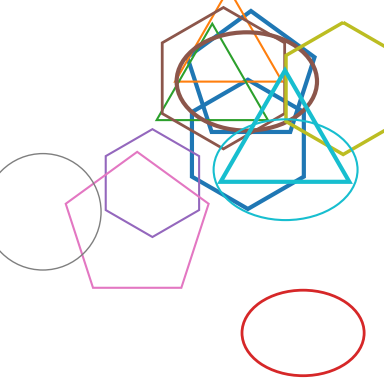[{"shape": "hexagon", "thickness": 3, "radius": 0.84, "center": [0.644, 0.625]}, {"shape": "pentagon", "thickness": 3, "radius": 0.87, "center": [0.652, 0.798]}, {"shape": "triangle", "thickness": 1.5, "radius": 0.8, "center": [0.594, 0.868]}, {"shape": "triangle", "thickness": 1.5, "radius": 0.83, "center": [0.551, 0.771]}, {"shape": "oval", "thickness": 2, "radius": 0.79, "center": [0.787, 0.135]}, {"shape": "hexagon", "thickness": 1.5, "radius": 0.7, "center": [0.396, 0.524]}, {"shape": "hexagon", "thickness": 2, "radius": 0.92, "center": [0.58, 0.797]}, {"shape": "oval", "thickness": 3, "radius": 0.91, "center": [0.641, 0.788]}, {"shape": "pentagon", "thickness": 1.5, "radius": 0.98, "center": [0.356, 0.41]}, {"shape": "circle", "thickness": 1, "radius": 0.76, "center": [0.111, 0.45]}, {"shape": "hexagon", "thickness": 2.5, "radius": 0.86, "center": [0.891, 0.77]}, {"shape": "oval", "thickness": 1.5, "radius": 0.93, "center": [0.742, 0.559]}, {"shape": "triangle", "thickness": 3, "radius": 0.96, "center": [0.74, 0.624]}]